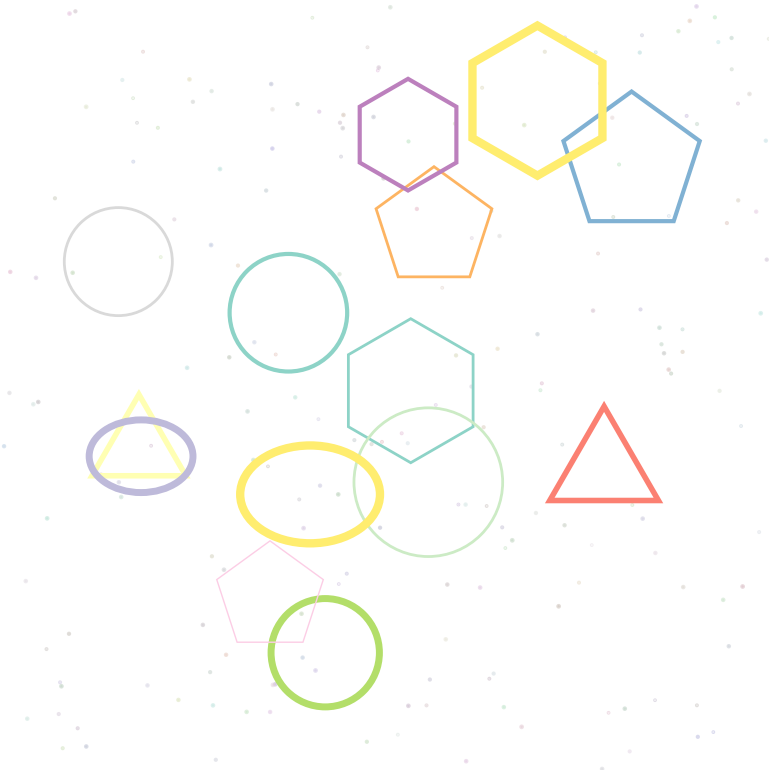[{"shape": "circle", "thickness": 1.5, "radius": 0.38, "center": [0.375, 0.594]}, {"shape": "hexagon", "thickness": 1, "radius": 0.47, "center": [0.533, 0.493]}, {"shape": "triangle", "thickness": 2, "radius": 0.35, "center": [0.18, 0.417]}, {"shape": "oval", "thickness": 2.5, "radius": 0.34, "center": [0.183, 0.407]}, {"shape": "triangle", "thickness": 2, "radius": 0.41, "center": [0.785, 0.391]}, {"shape": "pentagon", "thickness": 1.5, "radius": 0.47, "center": [0.82, 0.788]}, {"shape": "pentagon", "thickness": 1, "radius": 0.4, "center": [0.564, 0.704]}, {"shape": "circle", "thickness": 2.5, "radius": 0.35, "center": [0.422, 0.152]}, {"shape": "pentagon", "thickness": 0.5, "radius": 0.36, "center": [0.351, 0.225]}, {"shape": "circle", "thickness": 1, "radius": 0.35, "center": [0.154, 0.66]}, {"shape": "hexagon", "thickness": 1.5, "radius": 0.36, "center": [0.53, 0.825]}, {"shape": "circle", "thickness": 1, "radius": 0.48, "center": [0.556, 0.374]}, {"shape": "oval", "thickness": 3, "radius": 0.45, "center": [0.403, 0.358]}, {"shape": "hexagon", "thickness": 3, "radius": 0.49, "center": [0.698, 0.869]}]